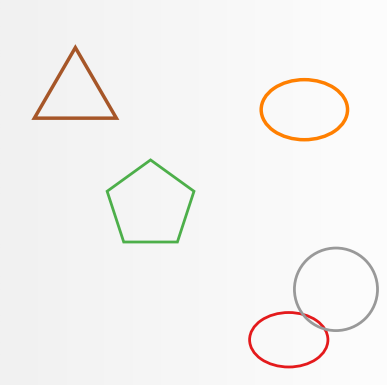[{"shape": "oval", "thickness": 2, "radius": 0.51, "center": [0.745, 0.117]}, {"shape": "pentagon", "thickness": 2, "radius": 0.59, "center": [0.389, 0.467]}, {"shape": "oval", "thickness": 2.5, "radius": 0.56, "center": [0.785, 0.715]}, {"shape": "triangle", "thickness": 2.5, "radius": 0.61, "center": [0.194, 0.754]}, {"shape": "circle", "thickness": 2, "radius": 0.54, "center": [0.867, 0.249]}]